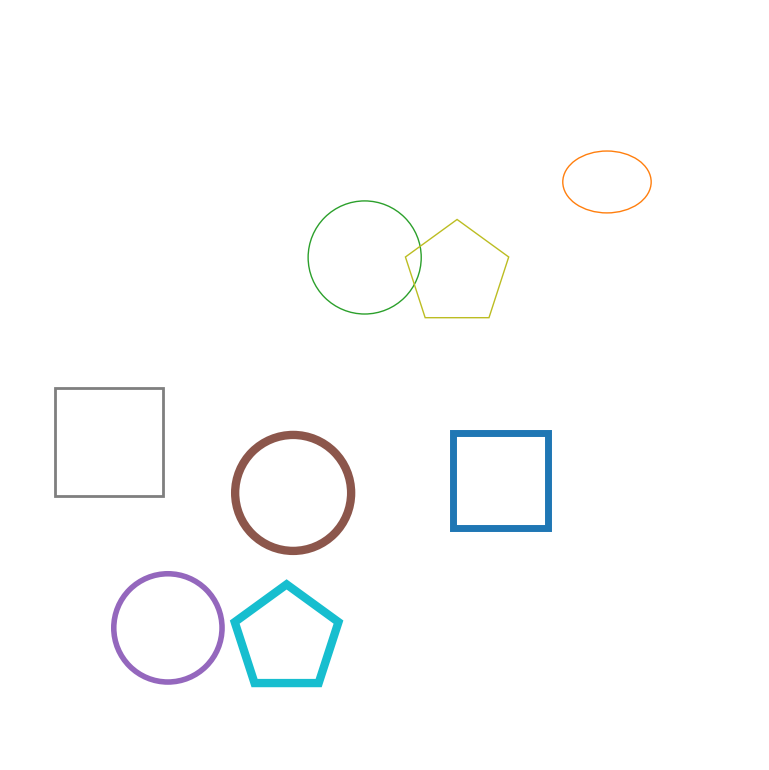[{"shape": "square", "thickness": 2.5, "radius": 0.31, "center": [0.65, 0.376]}, {"shape": "oval", "thickness": 0.5, "radius": 0.29, "center": [0.788, 0.764]}, {"shape": "circle", "thickness": 0.5, "radius": 0.37, "center": [0.474, 0.666]}, {"shape": "circle", "thickness": 2, "radius": 0.35, "center": [0.218, 0.185]}, {"shape": "circle", "thickness": 3, "radius": 0.38, "center": [0.381, 0.36]}, {"shape": "square", "thickness": 1, "radius": 0.35, "center": [0.142, 0.426]}, {"shape": "pentagon", "thickness": 0.5, "radius": 0.35, "center": [0.594, 0.644]}, {"shape": "pentagon", "thickness": 3, "radius": 0.35, "center": [0.372, 0.17]}]